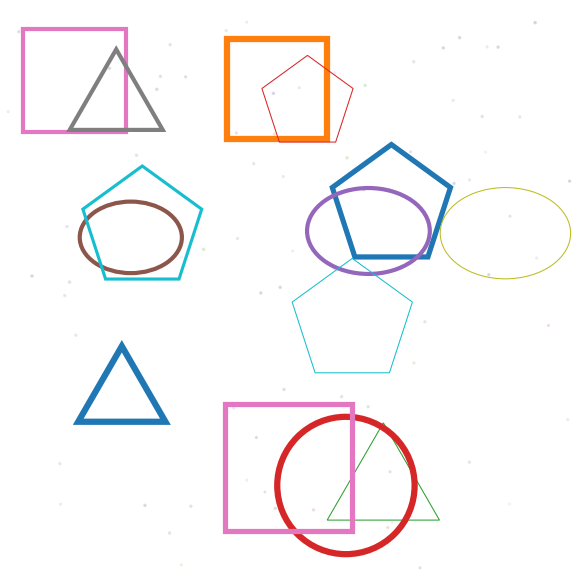[{"shape": "pentagon", "thickness": 2.5, "radius": 0.54, "center": [0.678, 0.641]}, {"shape": "triangle", "thickness": 3, "radius": 0.44, "center": [0.211, 0.312]}, {"shape": "square", "thickness": 3, "radius": 0.43, "center": [0.48, 0.845]}, {"shape": "triangle", "thickness": 0.5, "radius": 0.56, "center": [0.664, 0.155]}, {"shape": "circle", "thickness": 3, "radius": 0.59, "center": [0.599, 0.158]}, {"shape": "pentagon", "thickness": 0.5, "radius": 0.41, "center": [0.532, 0.82]}, {"shape": "oval", "thickness": 2, "radius": 0.53, "center": [0.638, 0.599]}, {"shape": "oval", "thickness": 2, "radius": 0.44, "center": [0.227, 0.588]}, {"shape": "square", "thickness": 2.5, "radius": 0.55, "center": [0.5, 0.19]}, {"shape": "square", "thickness": 2, "radius": 0.45, "center": [0.129, 0.86]}, {"shape": "triangle", "thickness": 2, "radius": 0.46, "center": [0.201, 0.821]}, {"shape": "oval", "thickness": 0.5, "radius": 0.56, "center": [0.875, 0.595]}, {"shape": "pentagon", "thickness": 1.5, "radius": 0.54, "center": [0.246, 0.603]}, {"shape": "pentagon", "thickness": 0.5, "radius": 0.55, "center": [0.61, 0.442]}]